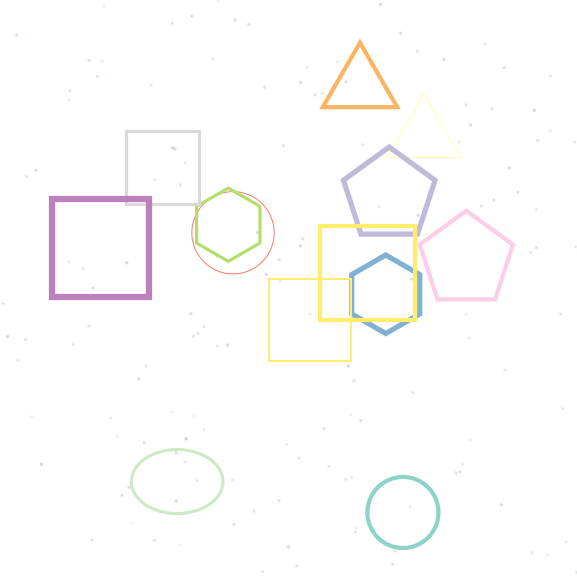[{"shape": "circle", "thickness": 2, "radius": 0.31, "center": [0.698, 0.112]}, {"shape": "triangle", "thickness": 0.5, "radius": 0.37, "center": [0.734, 0.763]}, {"shape": "pentagon", "thickness": 2.5, "radius": 0.42, "center": [0.674, 0.661]}, {"shape": "circle", "thickness": 0.5, "radius": 0.36, "center": [0.403, 0.596]}, {"shape": "hexagon", "thickness": 2.5, "radius": 0.34, "center": [0.668, 0.49]}, {"shape": "triangle", "thickness": 2, "radius": 0.37, "center": [0.623, 0.851]}, {"shape": "hexagon", "thickness": 1.5, "radius": 0.32, "center": [0.395, 0.61]}, {"shape": "pentagon", "thickness": 2, "radius": 0.42, "center": [0.807, 0.549]}, {"shape": "square", "thickness": 1.5, "radius": 0.32, "center": [0.281, 0.709]}, {"shape": "square", "thickness": 3, "radius": 0.42, "center": [0.174, 0.569]}, {"shape": "oval", "thickness": 1.5, "radius": 0.4, "center": [0.307, 0.165]}, {"shape": "square", "thickness": 2, "radius": 0.41, "center": [0.636, 0.526]}, {"shape": "square", "thickness": 1, "radius": 0.36, "center": [0.537, 0.445]}]